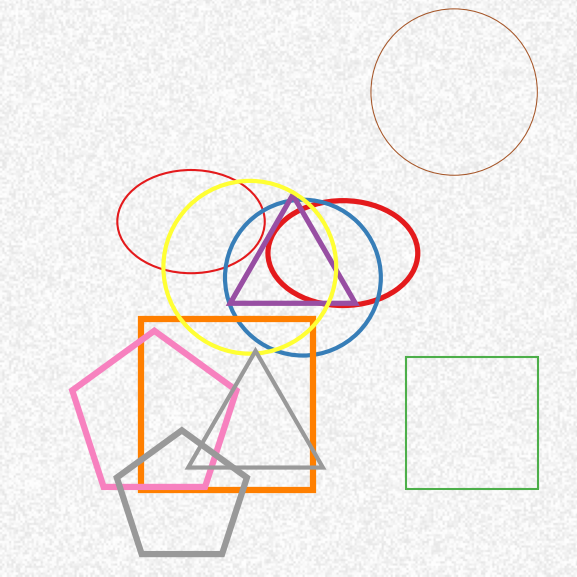[{"shape": "oval", "thickness": 1, "radius": 0.64, "center": [0.331, 0.615]}, {"shape": "oval", "thickness": 2.5, "radius": 0.65, "center": [0.594, 0.561]}, {"shape": "circle", "thickness": 2, "radius": 0.67, "center": [0.525, 0.518]}, {"shape": "square", "thickness": 1, "radius": 0.57, "center": [0.818, 0.266]}, {"shape": "triangle", "thickness": 2.5, "radius": 0.63, "center": [0.507, 0.537]}, {"shape": "square", "thickness": 3, "radius": 0.74, "center": [0.394, 0.298]}, {"shape": "circle", "thickness": 2, "radius": 0.75, "center": [0.433, 0.536]}, {"shape": "circle", "thickness": 0.5, "radius": 0.72, "center": [0.786, 0.84]}, {"shape": "pentagon", "thickness": 3, "radius": 0.75, "center": [0.267, 0.277]}, {"shape": "pentagon", "thickness": 3, "radius": 0.59, "center": [0.315, 0.136]}, {"shape": "triangle", "thickness": 2, "radius": 0.67, "center": [0.442, 0.257]}]